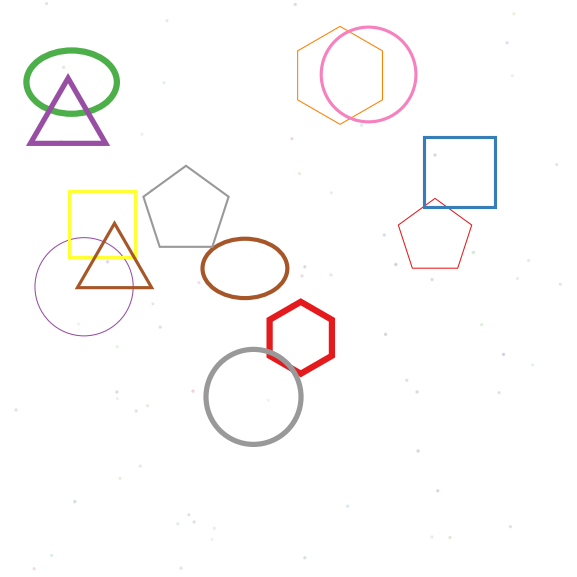[{"shape": "pentagon", "thickness": 0.5, "radius": 0.33, "center": [0.753, 0.589]}, {"shape": "hexagon", "thickness": 3, "radius": 0.31, "center": [0.521, 0.414]}, {"shape": "square", "thickness": 1.5, "radius": 0.31, "center": [0.796, 0.701]}, {"shape": "oval", "thickness": 3, "radius": 0.39, "center": [0.124, 0.857]}, {"shape": "circle", "thickness": 0.5, "radius": 0.43, "center": [0.146, 0.503]}, {"shape": "triangle", "thickness": 2.5, "radius": 0.38, "center": [0.118, 0.789]}, {"shape": "hexagon", "thickness": 0.5, "radius": 0.42, "center": [0.589, 0.869]}, {"shape": "square", "thickness": 1.5, "radius": 0.29, "center": [0.177, 0.611]}, {"shape": "triangle", "thickness": 1.5, "radius": 0.37, "center": [0.198, 0.538]}, {"shape": "oval", "thickness": 2, "radius": 0.37, "center": [0.424, 0.534]}, {"shape": "circle", "thickness": 1.5, "radius": 0.41, "center": [0.638, 0.87]}, {"shape": "pentagon", "thickness": 1, "radius": 0.39, "center": [0.322, 0.634]}, {"shape": "circle", "thickness": 2.5, "radius": 0.41, "center": [0.439, 0.312]}]